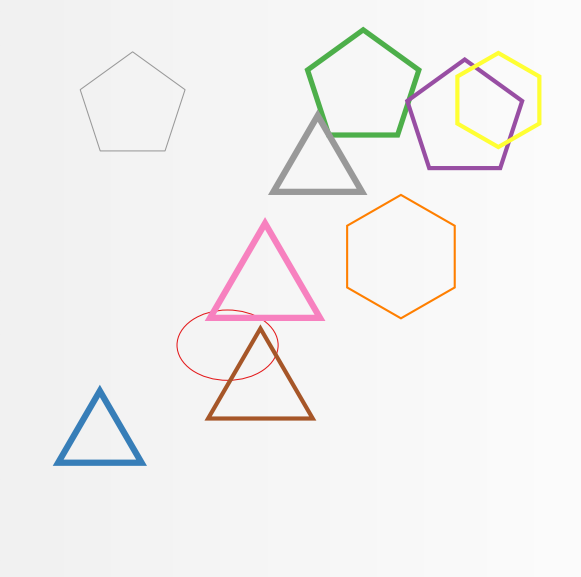[{"shape": "oval", "thickness": 0.5, "radius": 0.43, "center": [0.392, 0.401]}, {"shape": "triangle", "thickness": 3, "radius": 0.41, "center": [0.172, 0.239]}, {"shape": "pentagon", "thickness": 2.5, "radius": 0.5, "center": [0.625, 0.847]}, {"shape": "pentagon", "thickness": 2, "radius": 0.52, "center": [0.8, 0.792]}, {"shape": "hexagon", "thickness": 1, "radius": 0.53, "center": [0.69, 0.555]}, {"shape": "hexagon", "thickness": 2, "radius": 0.41, "center": [0.857, 0.826]}, {"shape": "triangle", "thickness": 2, "radius": 0.52, "center": [0.448, 0.326]}, {"shape": "triangle", "thickness": 3, "radius": 0.55, "center": [0.456, 0.503]}, {"shape": "triangle", "thickness": 3, "radius": 0.44, "center": [0.547, 0.711]}, {"shape": "pentagon", "thickness": 0.5, "radius": 0.47, "center": [0.228, 0.815]}]